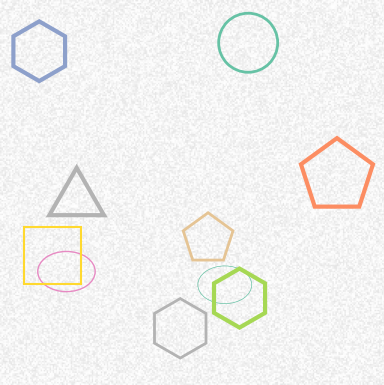[{"shape": "circle", "thickness": 2, "radius": 0.38, "center": [0.645, 0.889]}, {"shape": "oval", "thickness": 0.5, "radius": 0.35, "center": [0.584, 0.26]}, {"shape": "pentagon", "thickness": 3, "radius": 0.49, "center": [0.875, 0.543]}, {"shape": "hexagon", "thickness": 3, "radius": 0.39, "center": [0.102, 0.867]}, {"shape": "oval", "thickness": 1, "radius": 0.37, "center": [0.173, 0.295]}, {"shape": "hexagon", "thickness": 3, "radius": 0.38, "center": [0.622, 0.226]}, {"shape": "square", "thickness": 1.5, "radius": 0.37, "center": [0.137, 0.336]}, {"shape": "pentagon", "thickness": 2, "radius": 0.34, "center": [0.541, 0.379]}, {"shape": "hexagon", "thickness": 2, "radius": 0.39, "center": [0.468, 0.147]}, {"shape": "triangle", "thickness": 3, "radius": 0.41, "center": [0.199, 0.482]}]